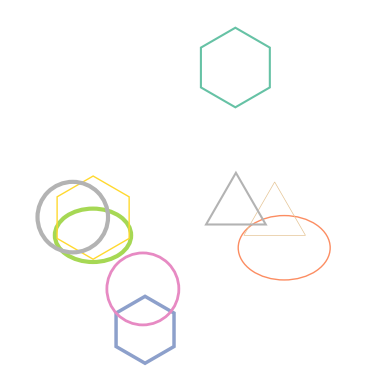[{"shape": "hexagon", "thickness": 1.5, "radius": 0.52, "center": [0.611, 0.825]}, {"shape": "oval", "thickness": 1, "radius": 0.6, "center": [0.738, 0.356]}, {"shape": "hexagon", "thickness": 2.5, "radius": 0.43, "center": [0.377, 0.143]}, {"shape": "circle", "thickness": 2, "radius": 0.47, "center": [0.371, 0.25]}, {"shape": "oval", "thickness": 3, "radius": 0.5, "center": [0.242, 0.389]}, {"shape": "hexagon", "thickness": 1, "radius": 0.54, "center": [0.242, 0.435]}, {"shape": "triangle", "thickness": 0.5, "radius": 0.46, "center": [0.713, 0.435]}, {"shape": "circle", "thickness": 3, "radius": 0.46, "center": [0.189, 0.436]}, {"shape": "triangle", "thickness": 1.5, "radius": 0.45, "center": [0.613, 0.462]}]